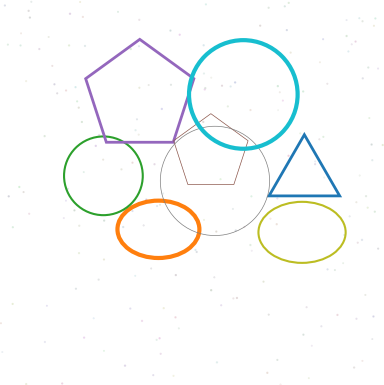[{"shape": "triangle", "thickness": 2, "radius": 0.53, "center": [0.791, 0.544]}, {"shape": "oval", "thickness": 3, "radius": 0.53, "center": [0.412, 0.404]}, {"shape": "circle", "thickness": 1.5, "radius": 0.51, "center": [0.269, 0.543]}, {"shape": "pentagon", "thickness": 2, "radius": 0.74, "center": [0.363, 0.75]}, {"shape": "pentagon", "thickness": 0.5, "radius": 0.51, "center": [0.548, 0.603]}, {"shape": "circle", "thickness": 0.5, "radius": 0.71, "center": [0.558, 0.53]}, {"shape": "oval", "thickness": 1.5, "radius": 0.57, "center": [0.785, 0.396]}, {"shape": "circle", "thickness": 3, "radius": 0.71, "center": [0.632, 0.755]}]